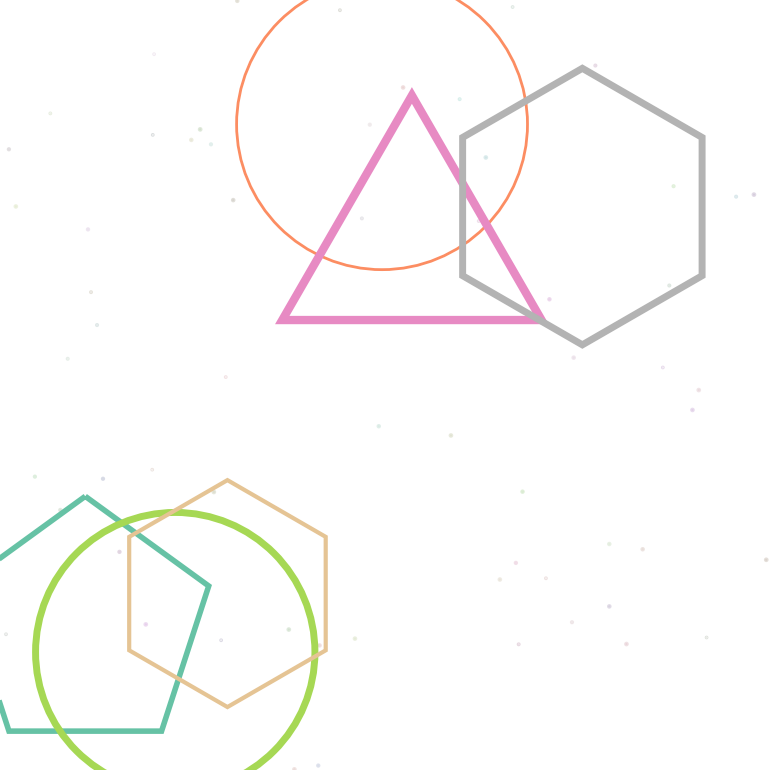[{"shape": "pentagon", "thickness": 2, "radius": 0.84, "center": [0.111, 0.187]}, {"shape": "circle", "thickness": 1, "radius": 0.94, "center": [0.496, 0.839]}, {"shape": "triangle", "thickness": 3, "radius": 0.97, "center": [0.535, 0.682]}, {"shape": "circle", "thickness": 2.5, "radius": 0.91, "center": [0.228, 0.153]}, {"shape": "hexagon", "thickness": 1.5, "radius": 0.74, "center": [0.295, 0.229]}, {"shape": "hexagon", "thickness": 2.5, "radius": 0.9, "center": [0.756, 0.732]}]